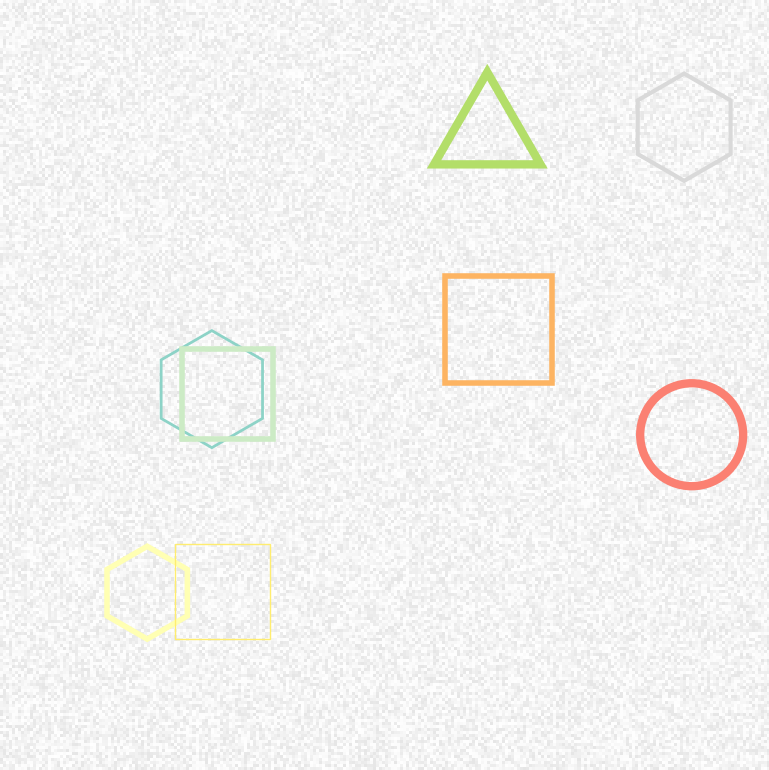[{"shape": "hexagon", "thickness": 1, "radius": 0.38, "center": [0.275, 0.495]}, {"shape": "hexagon", "thickness": 2, "radius": 0.3, "center": [0.191, 0.23]}, {"shape": "circle", "thickness": 3, "radius": 0.33, "center": [0.898, 0.435]}, {"shape": "square", "thickness": 2, "radius": 0.35, "center": [0.647, 0.572]}, {"shape": "triangle", "thickness": 3, "radius": 0.4, "center": [0.633, 0.826]}, {"shape": "hexagon", "thickness": 1.5, "radius": 0.35, "center": [0.888, 0.835]}, {"shape": "square", "thickness": 2, "radius": 0.29, "center": [0.296, 0.488]}, {"shape": "square", "thickness": 0.5, "radius": 0.31, "center": [0.289, 0.232]}]